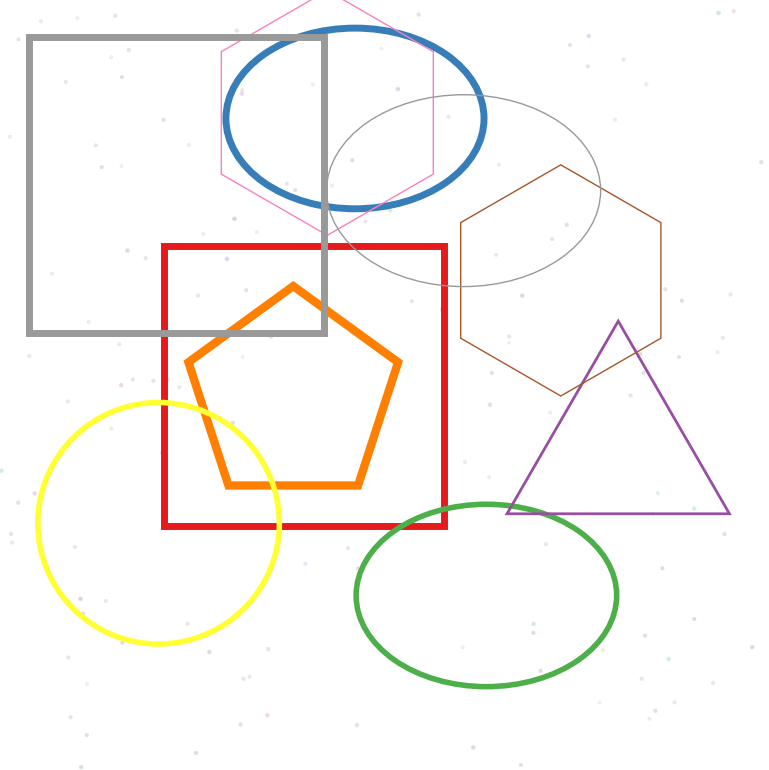[{"shape": "square", "thickness": 2.5, "radius": 0.91, "center": [0.395, 0.498]}, {"shape": "oval", "thickness": 2.5, "radius": 0.84, "center": [0.461, 0.846]}, {"shape": "oval", "thickness": 2, "radius": 0.85, "center": [0.632, 0.227]}, {"shape": "triangle", "thickness": 1, "radius": 0.83, "center": [0.803, 0.416]}, {"shape": "pentagon", "thickness": 3, "radius": 0.72, "center": [0.381, 0.485]}, {"shape": "circle", "thickness": 2, "radius": 0.78, "center": [0.206, 0.32]}, {"shape": "hexagon", "thickness": 0.5, "radius": 0.75, "center": [0.728, 0.636]}, {"shape": "hexagon", "thickness": 0.5, "radius": 0.79, "center": [0.425, 0.853]}, {"shape": "square", "thickness": 2.5, "radius": 0.96, "center": [0.229, 0.76]}, {"shape": "oval", "thickness": 0.5, "radius": 0.89, "center": [0.602, 0.752]}]